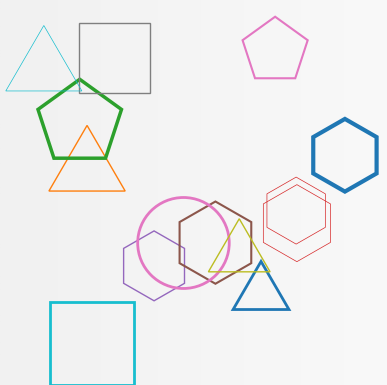[{"shape": "triangle", "thickness": 2, "radius": 0.42, "center": [0.674, 0.238]}, {"shape": "hexagon", "thickness": 3, "radius": 0.47, "center": [0.89, 0.597]}, {"shape": "triangle", "thickness": 1, "radius": 0.57, "center": [0.225, 0.561]}, {"shape": "pentagon", "thickness": 2.5, "radius": 0.57, "center": [0.206, 0.681]}, {"shape": "hexagon", "thickness": 0.5, "radius": 0.5, "center": [0.766, 0.42]}, {"shape": "hexagon", "thickness": 0.5, "radius": 0.44, "center": [0.764, 0.453]}, {"shape": "hexagon", "thickness": 1, "radius": 0.45, "center": [0.398, 0.309]}, {"shape": "hexagon", "thickness": 1.5, "radius": 0.53, "center": [0.556, 0.37]}, {"shape": "pentagon", "thickness": 1.5, "radius": 0.44, "center": [0.71, 0.868]}, {"shape": "circle", "thickness": 2, "radius": 0.59, "center": [0.473, 0.369]}, {"shape": "square", "thickness": 1, "radius": 0.45, "center": [0.295, 0.848]}, {"shape": "triangle", "thickness": 1, "radius": 0.46, "center": [0.617, 0.34]}, {"shape": "square", "thickness": 2, "radius": 0.54, "center": [0.237, 0.109]}, {"shape": "triangle", "thickness": 0.5, "radius": 0.57, "center": [0.113, 0.82]}]